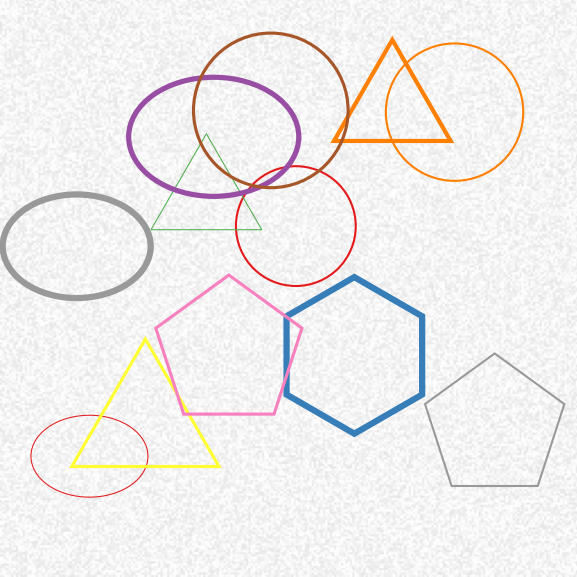[{"shape": "oval", "thickness": 0.5, "radius": 0.51, "center": [0.155, 0.209]}, {"shape": "circle", "thickness": 1, "radius": 0.52, "center": [0.512, 0.608]}, {"shape": "hexagon", "thickness": 3, "radius": 0.68, "center": [0.614, 0.384]}, {"shape": "triangle", "thickness": 0.5, "radius": 0.55, "center": [0.357, 0.657]}, {"shape": "oval", "thickness": 2.5, "radius": 0.74, "center": [0.37, 0.762]}, {"shape": "circle", "thickness": 1, "radius": 0.59, "center": [0.787, 0.805]}, {"shape": "triangle", "thickness": 2, "radius": 0.58, "center": [0.679, 0.813]}, {"shape": "triangle", "thickness": 1.5, "radius": 0.74, "center": [0.252, 0.265]}, {"shape": "circle", "thickness": 1.5, "radius": 0.67, "center": [0.469, 0.808]}, {"shape": "pentagon", "thickness": 1.5, "radius": 0.67, "center": [0.396, 0.39]}, {"shape": "pentagon", "thickness": 1, "radius": 0.63, "center": [0.857, 0.26]}, {"shape": "oval", "thickness": 3, "radius": 0.64, "center": [0.133, 0.573]}]